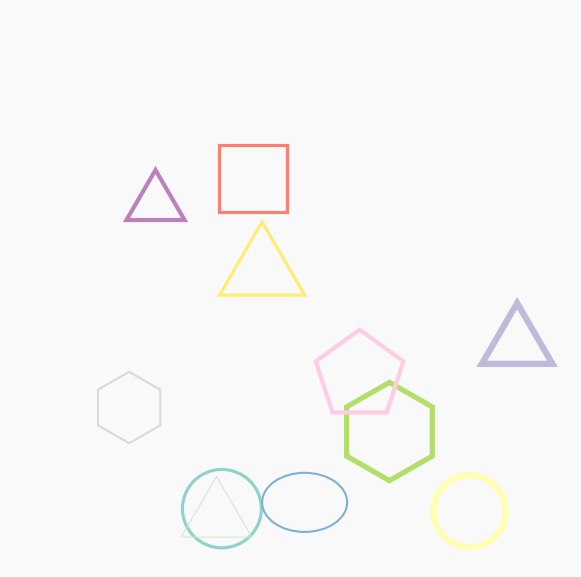[{"shape": "circle", "thickness": 1.5, "radius": 0.34, "center": [0.382, 0.118]}, {"shape": "circle", "thickness": 3, "radius": 0.31, "center": [0.808, 0.114]}, {"shape": "triangle", "thickness": 3, "radius": 0.35, "center": [0.89, 0.404]}, {"shape": "square", "thickness": 1.5, "radius": 0.29, "center": [0.434, 0.69]}, {"shape": "oval", "thickness": 1, "radius": 0.37, "center": [0.524, 0.129]}, {"shape": "hexagon", "thickness": 2.5, "radius": 0.43, "center": [0.67, 0.252]}, {"shape": "pentagon", "thickness": 2, "radius": 0.4, "center": [0.619, 0.349]}, {"shape": "hexagon", "thickness": 1, "radius": 0.31, "center": [0.222, 0.293]}, {"shape": "triangle", "thickness": 2, "radius": 0.29, "center": [0.268, 0.647]}, {"shape": "triangle", "thickness": 0.5, "radius": 0.35, "center": [0.372, 0.104]}, {"shape": "triangle", "thickness": 1.5, "radius": 0.42, "center": [0.451, 0.53]}]